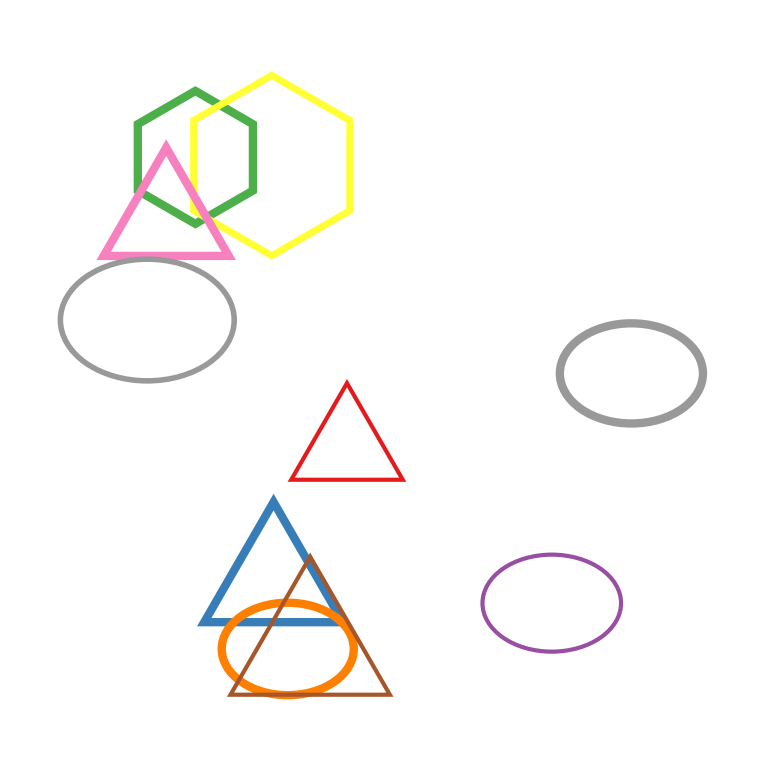[{"shape": "triangle", "thickness": 1.5, "radius": 0.42, "center": [0.451, 0.419]}, {"shape": "triangle", "thickness": 3, "radius": 0.52, "center": [0.355, 0.244]}, {"shape": "hexagon", "thickness": 3, "radius": 0.43, "center": [0.254, 0.796]}, {"shape": "oval", "thickness": 1.5, "radius": 0.45, "center": [0.717, 0.217]}, {"shape": "oval", "thickness": 3, "radius": 0.43, "center": [0.374, 0.157]}, {"shape": "hexagon", "thickness": 2.5, "radius": 0.59, "center": [0.353, 0.785]}, {"shape": "triangle", "thickness": 1.5, "radius": 0.6, "center": [0.403, 0.158]}, {"shape": "triangle", "thickness": 3, "radius": 0.47, "center": [0.216, 0.715]}, {"shape": "oval", "thickness": 3, "radius": 0.46, "center": [0.82, 0.515]}, {"shape": "oval", "thickness": 2, "radius": 0.56, "center": [0.191, 0.584]}]